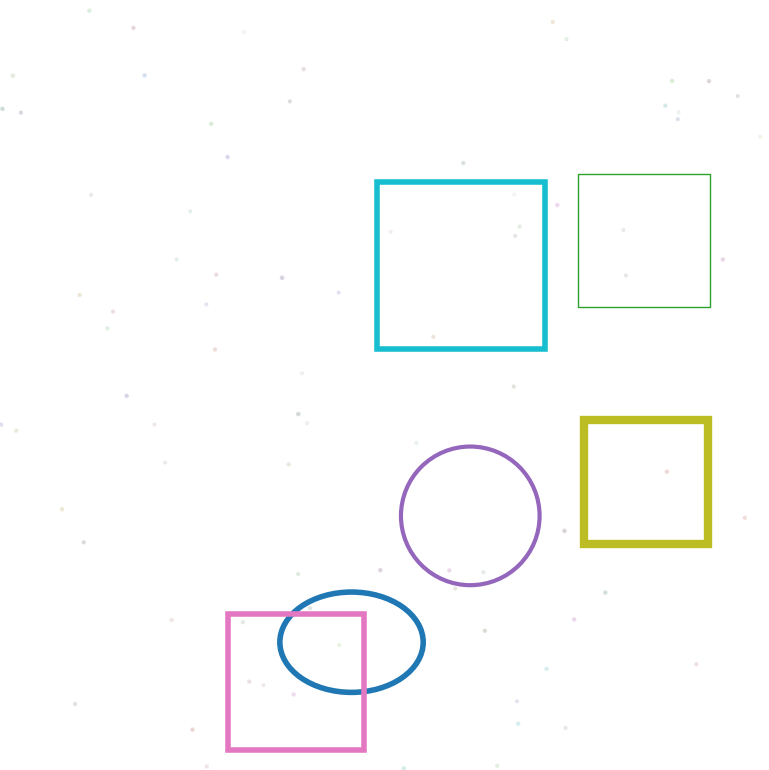[{"shape": "oval", "thickness": 2, "radius": 0.47, "center": [0.457, 0.166]}, {"shape": "square", "thickness": 0.5, "radius": 0.43, "center": [0.837, 0.688]}, {"shape": "circle", "thickness": 1.5, "radius": 0.45, "center": [0.611, 0.33]}, {"shape": "square", "thickness": 2, "radius": 0.44, "center": [0.385, 0.114]}, {"shape": "square", "thickness": 3, "radius": 0.4, "center": [0.839, 0.374]}, {"shape": "square", "thickness": 2, "radius": 0.54, "center": [0.599, 0.655]}]